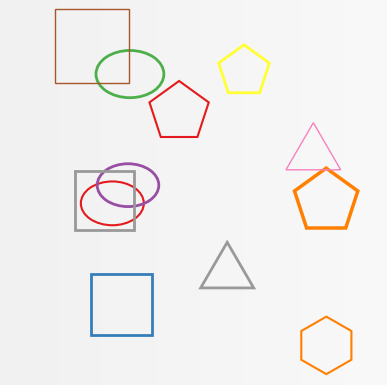[{"shape": "oval", "thickness": 1.5, "radius": 0.41, "center": [0.29, 0.472]}, {"shape": "pentagon", "thickness": 1.5, "radius": 0.4, "center": [0.462, 0.709]}, {"shape": "square", "thickness": 2, "radius": 0.4, "center": [0.313, 0.209]}, {"shape": "oval", "thickness": 2, "radius": 0.44, "center": [0.335, 0.808]}, {"shape": "oval", "thickness": 2, "radius": 0.4, "center": [0.33, 0.519]}, {"shape": "pentagon", "thickness": 2.5, "radius": 0.43, "center": [0.842, 0.477]}, {"shape": "hexagon", "thickness": 1.5, "radius": 0.37, "center": [0.842, 0.103]}, {"shape": "pentagon", "thickness": 2, "radius": 0.34, "center": [0.63, 0.815]}, {"shape": "square", "thickness": 1, "radius": 0.48, "center": [0.237, 0.88]}, {"shape": "triangle", "thickness": 1, "radius": 0.41, "center": [0.809, 0.6]}, {"shape": "square", "thickness": 2, "radius": 0.38, "center": [0.27, 0.479]}, {"shape": "triangle", "thickness": 2, "radius": 0.39, "center": [0.586, 0.292]}]